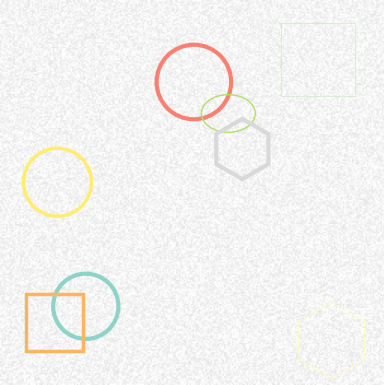[{"shape": "circle", "thickness": 3, "radius": 0.42, "center": [0.223, 0.204]}, {"shape": "hexagon", "thickness": 0.5, "radius": 0.49, "center": [0.861, 0.115]}, {"shape": "circle", "thickness": 3, "radius": 0.48, "center": [0.504, 0.787]}, {"shape": "square", "thickness": 2.5, "radius": 0.37, "center": [0.143, 0.161]}, {"shape": "oval", "thickness": 1, "radius": 0.35, "center": [0.593, 0.705]}, {"shape": "hexagon", "thickness": 3, "radius": 0.39, "center": [0.629, 0.613]}, {"shape": "square", "thickness": 0.5, "radius": 0.48, "center": [0.826, 0.846]}, {"shape": "circle", "thickness": 2.5, "radius": 0.44, "center": [0.149, 0.527]}]